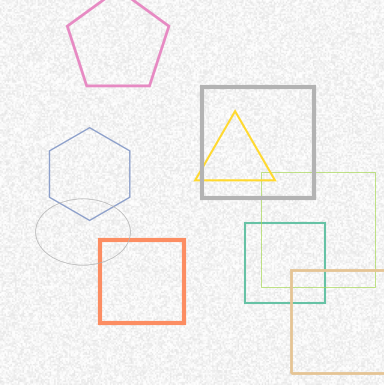[{"shape": "square", "thickness": 1.5, "radius": 0.52, "center": [0.741, 0.316]}, {"shape": "square", "thickness": 3, "radius": 0.54, "center": [0.369, 0.269]}, {"shape": "hexagon", "thickness": 1, "radius": 0.6, "center": [0.233, 0.548]}, {"shape": "pentagon", "thickness": 2, "radius": 0.69, "center": [0.307, 0.889]}, {"shape": "square", "thickness": 0.5, "radius": 0.75, "center": [0.826, 0.405]}, {"shape": "triangle", "thickness": 1.5, "radius": 0.6, "center": [0.611, 0.591]}, {"shape": "square", "thickness": 2, "radius": 0.67, "center": [0.891, 0.165]}, {"shape": "oval", "thickness": 0.5, "radius": 0.62, "center": [0.216, 0.397]}, {"shape": "square", "thickness": 3, "radius": 0.72, "center": [0.67, 0.63]}]